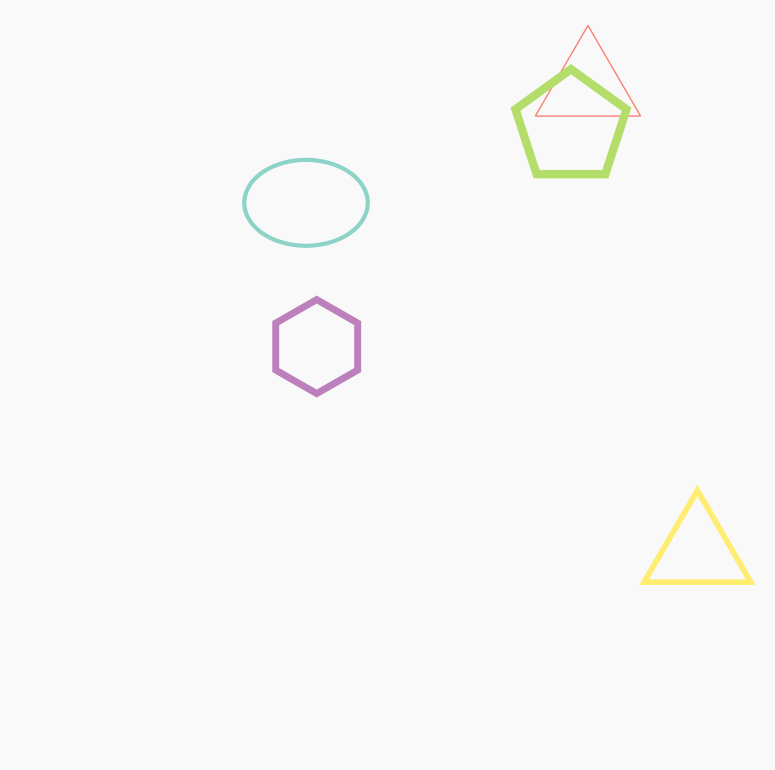[{"shape": "oval", "thickness": 1.5, "radius": 0.4, "center": [0.395, 0.737]}, {"shape": "triangle", "thickness": 0.5, "radius": 0.39, "center": [0.759, 0.888]}, {"shape": "pentagon", "thickness": 3, "radius": 0.38, "center": [0.737, 0.835]}, {"shape": "hexagon", "thickness": 2.5, "radius": 0.31, "center": [0.409, 0.55]}, {"shape": "triangle", "thickness": 2, "radius": 0.4, "center": [0.9, 0.284]}]